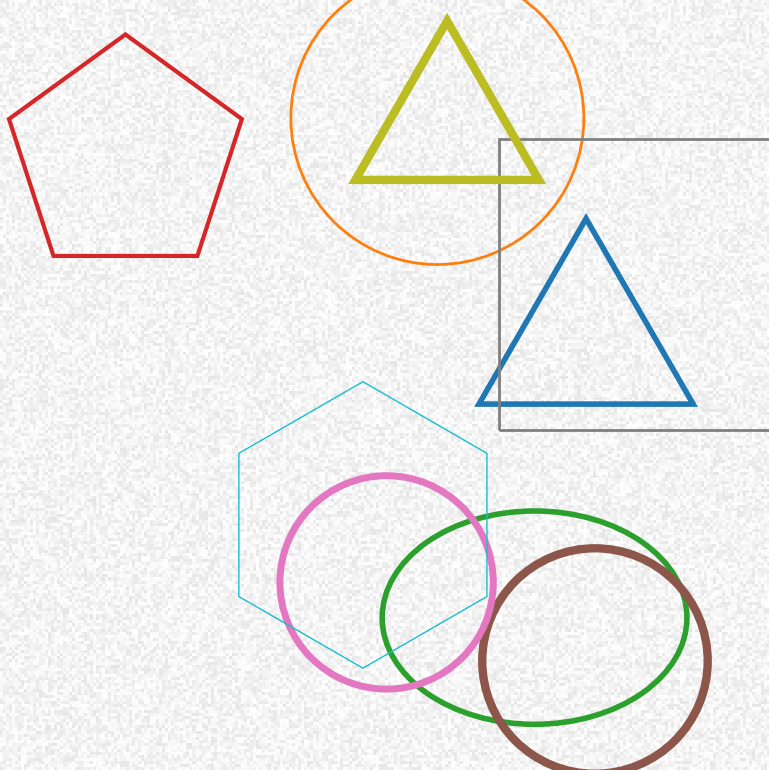[{"shape": "triangle", "thickness": 2, "radius": 0.8, "center": [0.761, 0.556]}, {"shape": "circle", "thickness": 1, "radius": 0.95, "center": [0.568, 0.847]}, {"shape": "oval", "thickness": 2, "radius": 0.99, "center": [0.694, 0.198]}, {"shape": "pentagon", "thickness": 1.5, "radius": 0.79, "center": [0.163, 0.796]}, {"shape": "circle", "thickness": 3, "radius": 0.73, "center": [0.773, 0.142]}, {"shape": "circle", "thickness": 2.5, "radius": 0.69, "center": [0.502, 0.244]}, {"shape": "square", "thickness": 1, "radius": 0.95, "center": [0.837, 0.631]}, {"shape": "triangle", "thickness": 3, "radius": 0.69, "center": [0.581, 0.835]}, {"shape": "hexagon", "thickness": 0.5, "radius": 0.93, "center": [0.471, 0.318]}]